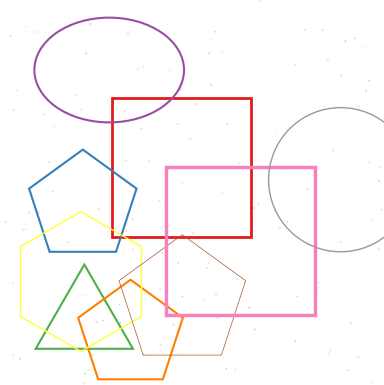[{"shape": "square", "thickness": 2, "radius": 0.9, "center": [0.472, 0.564]}, {"shape": "pentagon", "thickness": 1.5, "radius": 0.73, "center": [0.215, 0.465]}, {"shape": "triangle", "thickness": 1.5, "radius": 0.73, "center": [0.219, 0.167]}, {"shape": "oval", "thickness": 1.5, "radius": 0.97, "center": [0.284, 0.818]}, {"shape": "pentagon", "thickness": 1.5, "radius": 0.71, "center": [0.339, 0.13]}, {"shape": "hexagon", "thickness": 1, "radius": 0.91, "center": [0.21, 0.269]}, {"shape": "pentagon", "thickness": 0.5, "radius": 0.86, "center": [0.474, 0.218]}, {"shape": "square", "thickness": 2.5, "radius": 0.96, "center": [0.625, 0.375]}, {"shape": "circle", "thickness": 1, "radius": 0.94, "center": [0.885, 0.533]}]